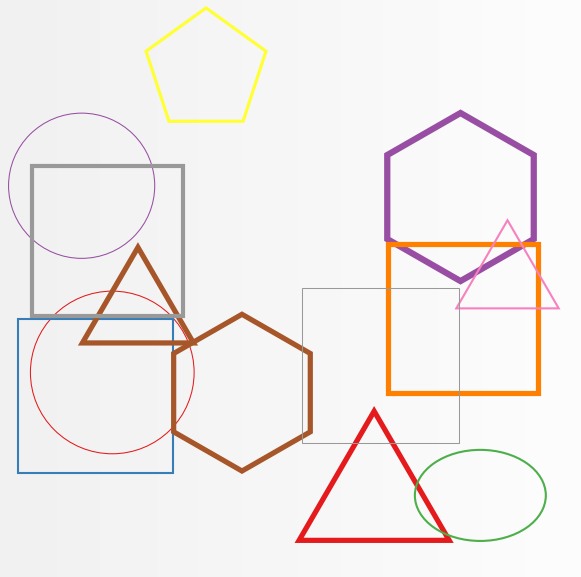[{"shape": "triangle", "thickness": 2.5, "radius": 0.75, "center": [0.644, 0.138]}, {"shape": "circle", "thickness": 0.5, "radius": 0.7, "center": [0.193, 0.354]}, {"shape": "square", "thickness": 1, "radius": 0.67, "center": [0.165, 0.314]}, {"shape": "oval", "thickness": 1, "radius": 0.56, "center": [0.826, 0.141]}, {"shape": "hexagon", "thickness": 3, "radius": 0.73, "center": [0.792, 0.658]}, {"shape": "circle", "thickness": 0.5, "radius": 0.63, "center": [0.14, 0.677]}, {"shape": "square", "thickness": 2.5, "radius": 0.64, "center": [0.796, 0.448]}, {"shape": "pentagon", "thickness": 1.5, "radius": 0.54, "center": [0.354, 0.877]}, {"shape": "triangle", "thickness": 2.5, "radius": 0.55, "center": [0.237, 0.46]}, {"shape": "hexagon", "thickness": 2.5, "radius": 0.68, "center": [0.416, 0.319]}, {"shape": "triangle", "thickness": 1, "radius": 0.51, "center": [0.873, 0.516]}, {"shape": "square", "thickness": 2, "radius": 0.65, "center": [0.185, 0.582]}, {"shape": "square", "thickness": 0.5, "radius": 0.67, "center": [0.655, 0.366]}]